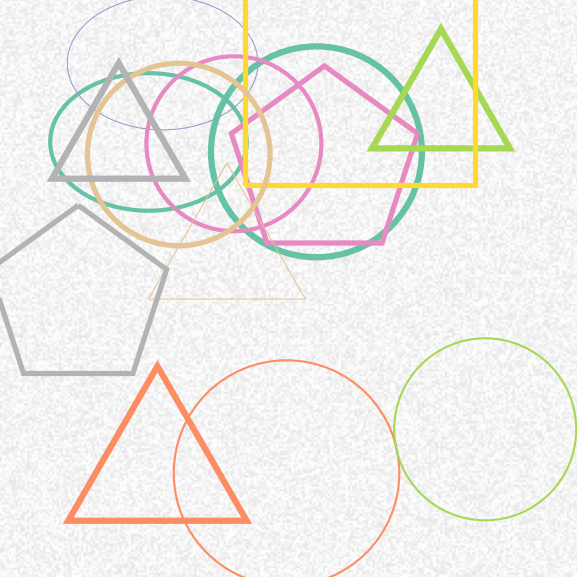[{"shape": "circle", "thickness": 3, "radius": 0.91, "center": [0.548, 0.736]}, {"shape": "oval", "thickness": 2, "radius": 0.85, "center": [0.257, 0.753]}, {"shape": "circle", "thickness": 1, "radius": 0.98, "center": [0.496, 0.18]}, {"shape": "triangle", "thickness": 3, "radius": 0.89, "center": [0.273, 0.187]}, {"shape": "oval", "thickness": 0.5, "radius": 0.83, "center": [0.282, 0.89]}, {"shape": "pentagon", "thickness": 2.5, "radius": 0.85, "center": [0.562, 0.715]}, {"shape": "circle", "thickness": 2, "radius": 0.76, "center": [0.405, 0.75]}, {"shape": "circle", "thickness": 1, "radius": 0.79, "center": [0.84, 0.256]}, {"shape": "triangle", "thickness": 3, "radius": 0.69, "center": [0.764, 0.811]}, {"shape": "square", "thickness": 2.5, "radius": 1.0, "center": [0.624, 0.877]}, {"shape": "circle", "thickness": 2.5, "radius": 0.79, "center": [0.31, 0.732]}, {"shape": "triangle", "thickness": 0.5, "radius": 0.79, "center": [0.393, 0.56]}, {"shape": "triangle", "thickness": 3, "radius": 0.67, "center": [0.206, 0.756]}, {"shape": "pentagon", "thickness": 2.5, "radius": 0.81, "center": [0.135, 0.483]}]